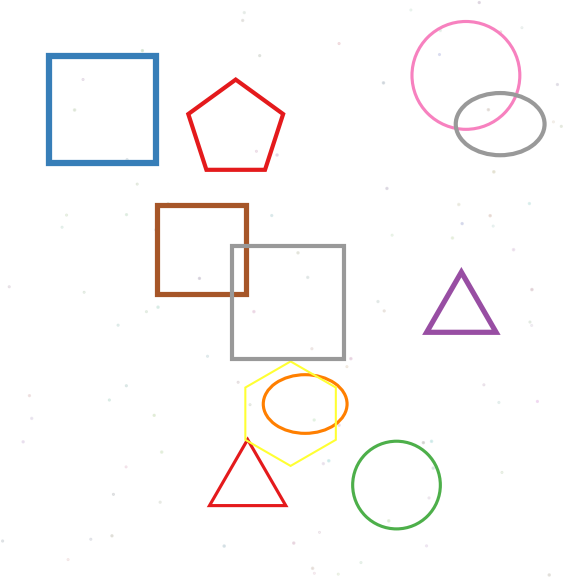[{"shape": "pentagon", "thickness": 2, "radius": 0.43, "center": [0.408, 0.775]}, {"shape": "triangle", "thickness": 1.5, "radius": 0.38, "center": [0.429, 0.162]}, {"shape": "square", "thickness": 3, "radius": 0.46, "center": [0.177, 0.81]}, {"shape": "circle", "thickness": 1.5, "radius": 0.38, "center": [0.687, 0.159]}, {"shape": "triangle", "thickness": 2.5, "radius": 0.35, "center": [0.799, 0.458]}, {"shape": "oval", "thickness": 1.5, "radius": 0.36, "center": [0.528, 0.3]}, {"shape": "hexagon", "thickness": 1, "radius": 0.45, "center": [0.503, 0.283]}, {"shape": "square", "thickness": 2.5, "radius": 0.38, "center": [0.349, 0.567]}, {"shape": "circle", "thickness": 1.5, "radius": 0.47, "center": [0.807, 0.869]}, {"shape": "square", "thickness": 2, "radius": 0.49, "center": [0.499, 0.475]}, {"shape": "oval", "thickness": 2, "radius": 0.38, "center": [0.866, 0.784]}]